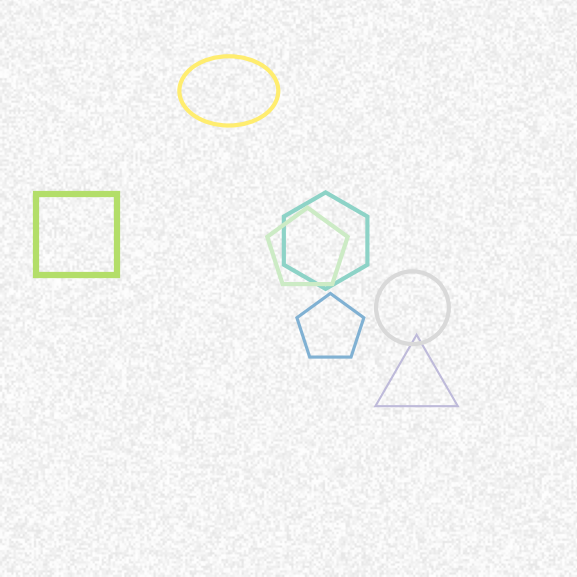[{"shape": "hexagon", "thickness": 2, "radius": 0.42, "center": [0.564, 0.582]}, {"shape": "triangle", "thickness": 1, "radius": 0.41, "center": [0.721, 0.337]}, {"shape": "pentagon", "thickness": 1.5, "radius": 0.3, "center": [0.572, 0.43]}, {"shape": "square", "thickness": 3, "radius": 0.35, "center": [0.133, 0.593]}, {"shape": "circle", "thickness": 2, "radius": 0.32, "center": [0.714, 0.466]}, {"shape": "pentagon", "thickness": 2, "radius": 0.37, "center": [0.532, 0.566]}, {"shape": "oval", "thickness": 2, "radius": 0.43, "center": [0.396, 0.842]}]